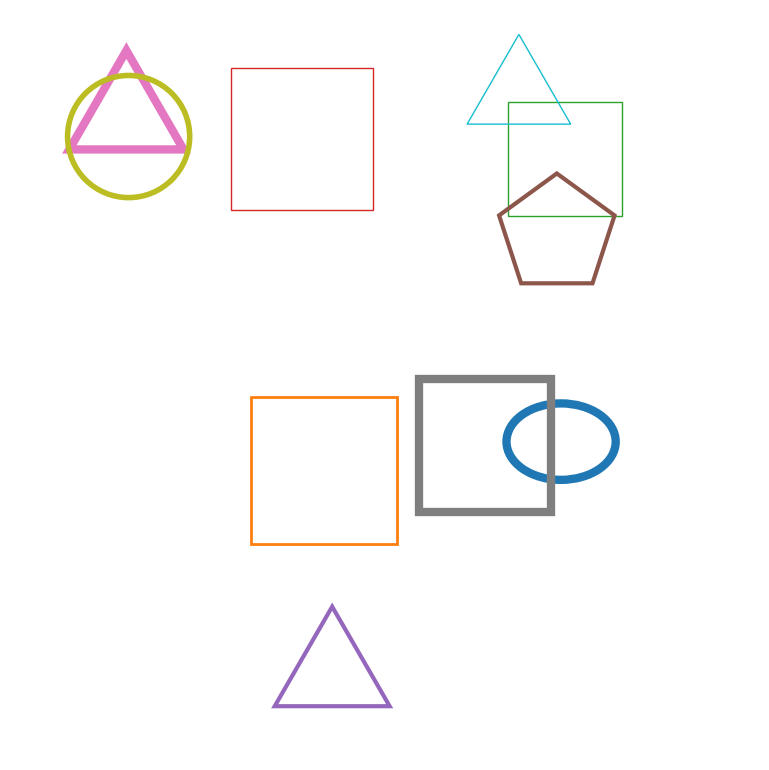[{"shape": "oval", "thickness": 3, "radius": 0.35, "center": [0.729, 0.426]}, {"shape": "square", "thickness": 1, "radius": 0.48, "center": [0.421, 0.389]}, {"shape": "square", "thickness": 0.5, "radius": 0.37, "center": [0.733, 0.793]}, {"shape": "square", "thickness": 0.5, "radius": 0.46, "center": [0.392, 0.82]}, {"shape": "triangle", "thickness": 1.5, "radius": 0.43, "center": [0.431, 0.126]}, {"shape": "pentagon", "thickness": 1.5, "radius": 0.39, "center": [0.723, 0.696]}, {"shape": "triangle", "thickness": 3, "radius": 0.43, "center": [0.164, 0.849]}, {"shape": "square", "thickness": 3, "radius": 0.43, "center": [0.63, 0.421]}, {"shape": "circle", "thickness": 2, "radius": 0.4, "center": [0.167, 0.823]}, {"shape": "triangle", "thickness": 0.5, "radius": 0.39, "center": [0.674, 0.878]}]